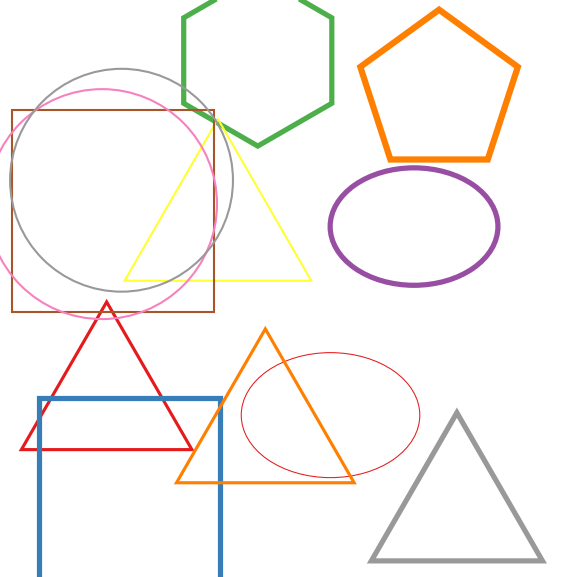[{"shape": "oval", "thickness": 0.5, "radius": 0.77, "center": [0.572, 0.28]}, {"shape": "triangle", "thickness": 1.5, "radius": 0.85, "center": [0.185, 0.306]}, {"shape": "square", "thickness": 2.5, "radius": 0.78, "center": [0.224, 0.153]}, {"shape": "hexagon", "thickness": 2.5, "radius": 0.74, "center": [0.446, 0.894]}, {"shape": "oval", "thickness": 2.5, "radius": 0.73, "center": [0.717, 0.607]}, {"shape": "pentagon", "thickness": 3, "radius": 0.72, "center": [0.76, 0.839]}, {"shape": "triangle", "thickness": 1.5, "radius": 0.89, "center": [0.459, 0.252]}, {"shape": "triangle", "thickness": 1, "radius": 0.93, "center": [0.377, 0.606]}, {"shape": "square", "thickness": 1, "radius": 0.88, "center": [0.195, 0.633]}, {"shape": "circle", "thickness": 1, "radius": 1.0, "center": [0.177, 0.646]}, {"shape": "circle", "thickness": 1, "radius": 0.96, "center": [0.21, 0.687]}, {"shape": "triangle", "thickness": 2.5, "radius": 0.86, "center": [0.791, 0.113]}]